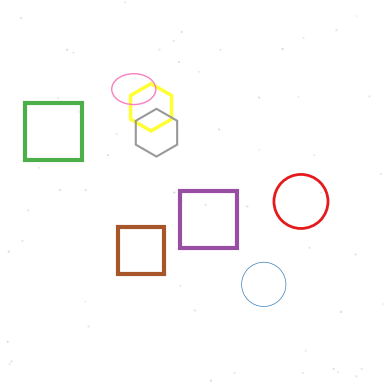[{"shape": "circle", "thickness": 2, "radius": 0.35, "center": [0.782, 0.477]}, {"shape": "circle", "thickness": 0.5, "radius": 0.29, "center": [0.685, 0.261]}, {"shape": "square", "thickness": 3, "radius": 0.37, "center": [0.14, 0.658]}, {"shape": "square", "thickness": 3, "radius": 0.37, "center": [0.542, 0.43]}, {"shape": "hexagon", "thickness": 2.5, "radius": 0.31, "center": [0.392, 0.721]}, {"shape": "square", "thickness": 3, "radius": 0.3, "center": [0.366, 0.349]}, {"shape": "oval", "thickness": 1, "radius": 0.29, "center": [0.347, 0.769]}, {"shape": "hexagon", "thickness": 1.5, "radius": 0.31, "center": [0.406, 0.655]}]